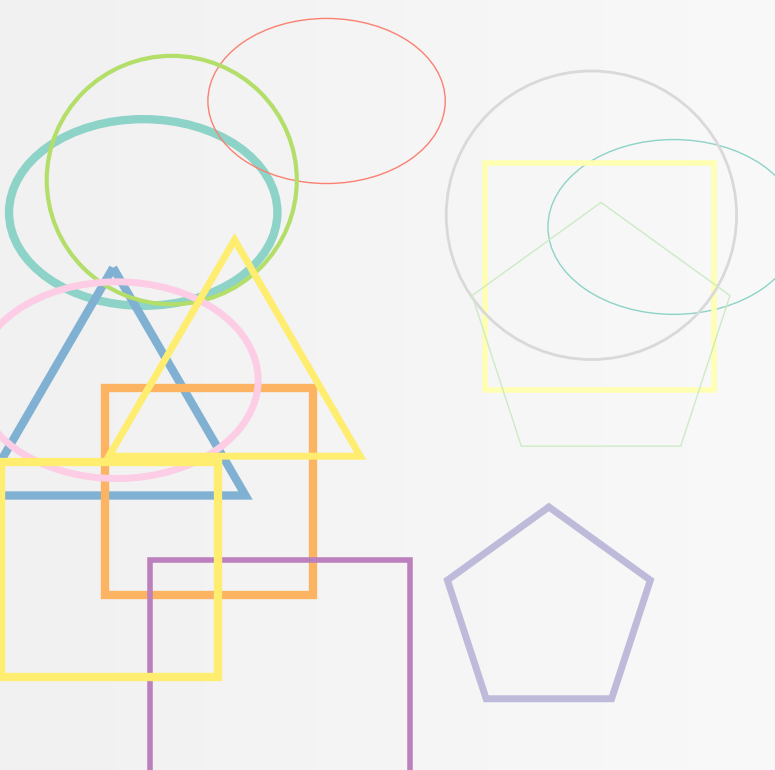[{"shape": "oval", "thickness": 3, "radius": 0.87, "center": [0.185, 0.724]}, {"shape": "oval", "thickness": 0.5, "radius": 0.81, "center": [0.869, 0.705]}, {"shape": "square", "thickness": 2, "radius": 0.74, "center": [0.774, 0.641]}, {"shape": "pentagon", "thickness": 2.5, "radius": 0.69, "center": [0.708, 0.204]}, {"shape": "oval", "thickness": 0.5, "radius": 0.77, "center": [0.421, 0.869]}, {"shape": "triangle", "thickness": 3, "radius": 0.99, "center": [0.146, 0.455]}, {"shape": "square", "thickness": 3, "radius": 0.67, "center": [0.27, 0.361]}, {"shape": "circle", "thickness": 1.5, "radius": 0.81, "center": [0.222, 0.766]}, {"shape": "oval", "thickness": 2.5, "radius": 0.91, "center": [0.151, 0.506]}, {"shape": "circle", "thickness": 1, "radius": 0.94, "center": [0.763, 0.72]}, {"shape": "square", "thickness": 2, "radius": 0.84, "center": [0.361, 0.105]}, {"shape": "pentagon", "thickness": 0.5, "radius": 0.87, "center": [0.776, 0.562]}, {"shape": "square", "thickness": 3, "radius": 0.7, "center": [0.141, 0.261]}, {"shape": "triangle", "thickness": 2.5, "radius": 0.94, "center": [0.303, 0.501]}]